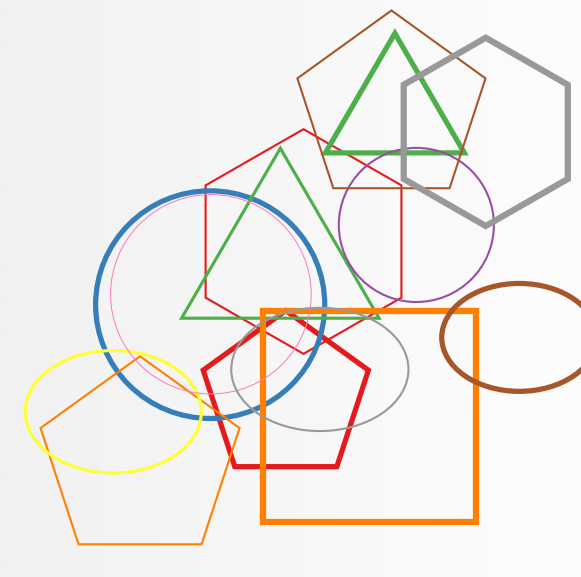[{"shape": "pentagon", "thickness": 2.5, "radius": 0.75, "center": [0.492, 0.312]}, {"shape": "hexagon", "thickness": 1, "radius": 0.97, "center": [0.522, 0.581]}, {"shape": "circle", "thickness": 2.5, "radius": 0.99, "center": [0.362, 0.472]}, {"shape": "triangle", "thickness": 1.5, "radius": 0.98, "center": [0.482, 0.546]}, {"shape": "triangle", "thickness": 2.5, "radius": 0.69, "center": [0.679, 0.803]}, {"shape": "circle", "thickness": 1, "radius": 0.67, "center": [0.716, 0.61]}, {"shape": "pentagon", "thickness": 1, "radius": 0.9, "center": [0.241, 0.202]}, {"shape": "square", "thickness": 3, "radius": 0.91, "center": [0.636, 0.278]}, {"shape": "oval", "thickness": 1.5, "radius": 0.76, "center": [0.195, 0.286]}, {"shape": "pentagon", "thickness": 1, "radius": 0.85, "center": [0.673, 0.811]}, {"shape": "oval", "thickness": 2.5, "radius": 0.67, "center": [0.893, 0.415]}, {"shape": "circle", "thickness": 0.5, "radius": 0.86, "center": [0.363, 0.49]}, {"shape": "oval", "thickness": 1, "radius": 0.76, "center": [0.55, 0.359]}, {"shape": "hexagon", "thickness": 3, "radius": 0.82, "center": [0.836, 0.771]}]